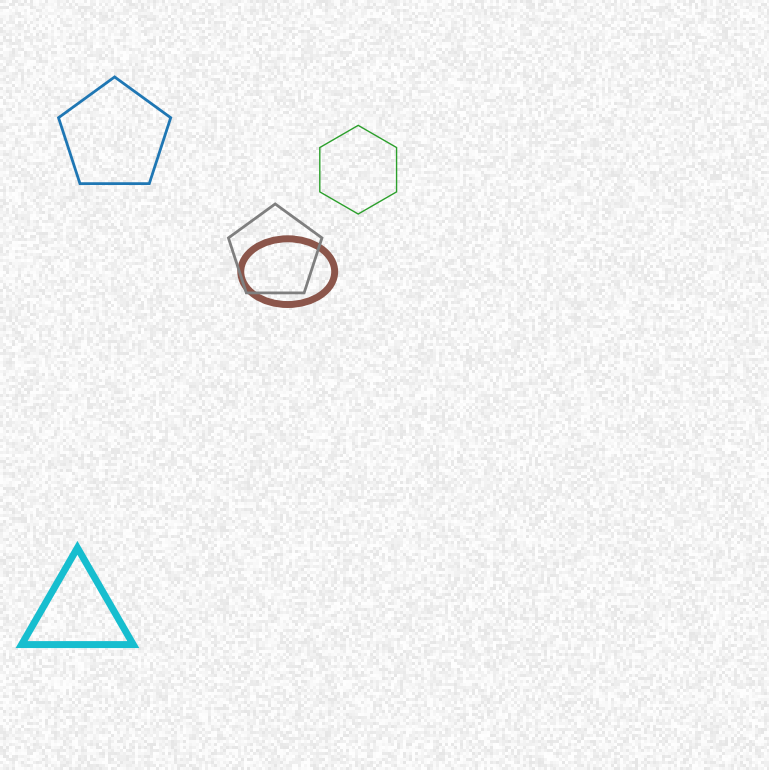[{"shape": "pentagon", "thickness": 1, "radius": 0.38, "center": [0.149, 0.823]}, {"shape": "hexagon", "thickness": 0.5, "radius": 0.29, "center": [0.465, 0.78]}, {"shape": "oval", "thickness": 2.5, "radius": 0.3, "center": [0.374, 0.647]}, {"shape": "pentagon", "thickness": 1, "radius": 0.32, "center": [0.357, 0.671]}, {"shape": "triangle", "thickness": 2.5, "radius": 0.42, "center": [0.101, 0.205]}]